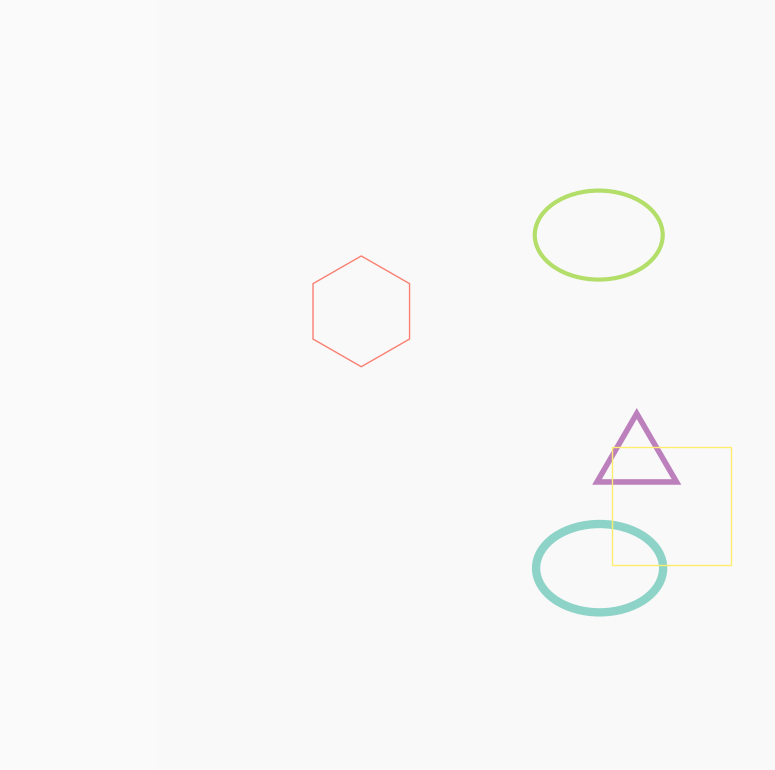[{"shape": "oval", "thickness": 3, "radius": 0.41, "center": [0.774, 0.262]}, {"shape": "hexagon", "thickness": 0.5, "radius": 0.36, "center": [0.466, 0.596]}, {"shape": "oval", "thickness": 1.5, "radius": 0.41, "center": [0.773, 0.695]}, {"shape": "triangle", "thickness": 2, "radius": 0.3, "center": [0.822, 0.404]}, {"shape": "square", "thickness": 0.5, "radius": 0.39, "center": [0.867, 0.343]}]